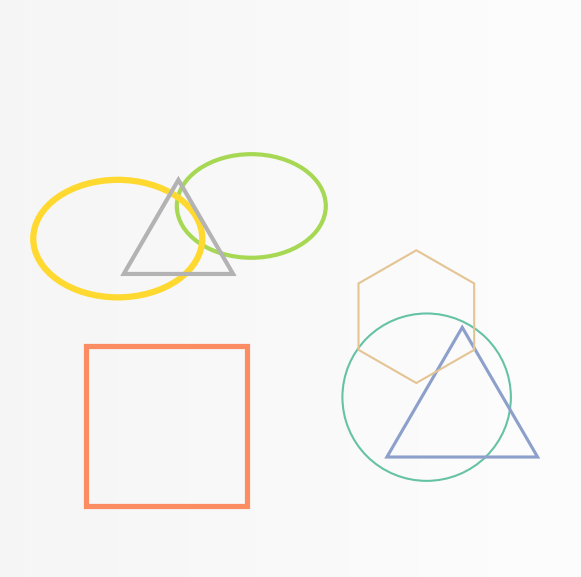[{"shape": "circle", "thickness": 1, "radius": 0.72, "center": [0.734, 0.311]}, {"shape": "square", "thickness": 2.5, "radius": 0.69, "center": [0.287, 0.261]}, {"shape": "triangle", "thickness": 1.5, "radius": 0.75, "center": [0.795, 0.283]}, {"shape": "oval", "thickness": 2, "radius": 0.64, "center": [0.432, 0.642]}, {"shape": "oval", "thickness": 3, "radius": 0.73, "center": [0.203, 0.586]}, {"shape": "hexagon", "thickness": 1, "radius": 0.57, "center": [0.716, 0.451]}, {"shape": "triangle", "thickness": 2, "radius": 0.54, "center": [0.307, 0.579]}]